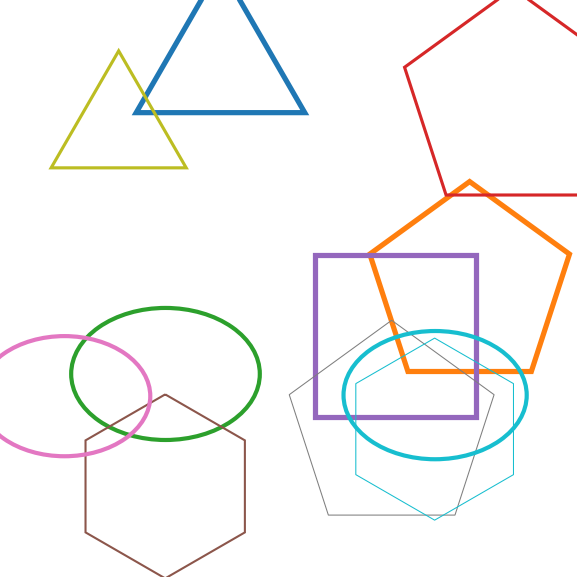[{"shape": "triangle", "thickness": 2.5, "radius": 0.84, "center": [0.382, 0.888]}, {"shape": "pentagon", "thickness": 2.5, "radius": 0.91, "center": [0.813, 0.503]}, {"shape": "oval", "thickness": 2, "radius": 0.82, "center": [0.287, 0.352]}, {"shape": "pentagon", "thickness": 1.5, "radius": 0.99, "center": [0.889, 0.821]}, {"shape": "square", "thickness": 2.5, "radius": 0.7, "center": [0.684, 0.417]}, {"shape": "hexagon", "thickness": 1, "radius": 0.8, "center": [0.286, 0.157]}, {"shape": "oval", "thickness": 2, "radius": 0.74, "center": [0.112, 0.313]}, {"shape": "pentagon", "thickness": 0.5, "radius": 0.93, "center": [0.678, 0.258]}, {"shape": "triangle", "thickness": 1.5, "radius": 0.68, "center": [0.205, 0.776]}, {"shape": "oval", "thickness": 2, "radius": 0.79, "center": [0.753, 0.315]}, {"shape": "hexagon", "thickness": 0.5, "radius": 0.79, "center": [0.753, 0.256]}]